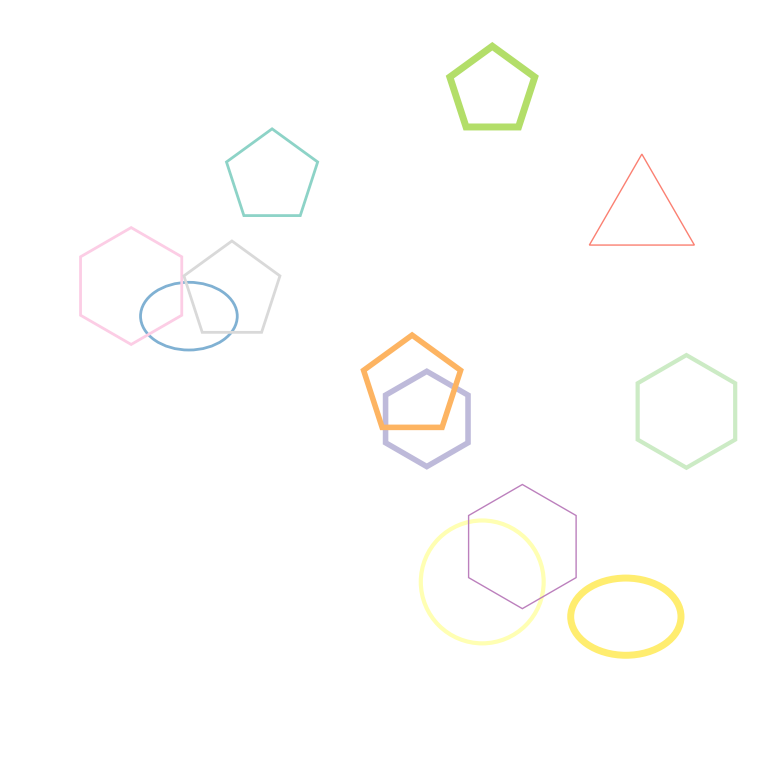[{"shape": "pentagon", "thickness": 1, "radius": 0.31, "center": [0.353, 0.77]}, {"shape": "circle", "thickness": 1.5, "radius": 0.4, "center": [0.626, 0.244]}, {"shape": "hexagon", "thickness": 2, "radius": 0.31, "center": [0.554, 0.456]}, {"shape": "triangle", "thickness": 0.5, "radius": 0.39, "center": [0.834, 0.721]}, {"shape": "oval", "thickness": 1, "radius": 0.31, "center": [0.245, 0.589]}, {"shape": "pentagon", "thickness": 2, "radius": 0.33, "center": [0.535, 0.499]}, {"shape": "pentagon", "thickness": 2.5, "radius": 0.29, "center": [0.639, 0.882]}, {"shape": "hexagon", "thickness": 1, "radius": 0.38, "center": [0.17, 0.629]}, {"shape": "pentagon", "thickness": 1, "radius": 0.33, "center": [0.301, 0.621]}, {"shape": "hexagon", "thickness": 0.5, "radius": 0.4, "center": [0.678, 0.29]}, {"shape": "hexagon", "thickness": 1.5, "radius": 0.37, "center": [0.891, 0.466]}, {"shape": "oval", "thickness": 2.5, "radius": 0.36, "center": [0.813, 0.199]}]